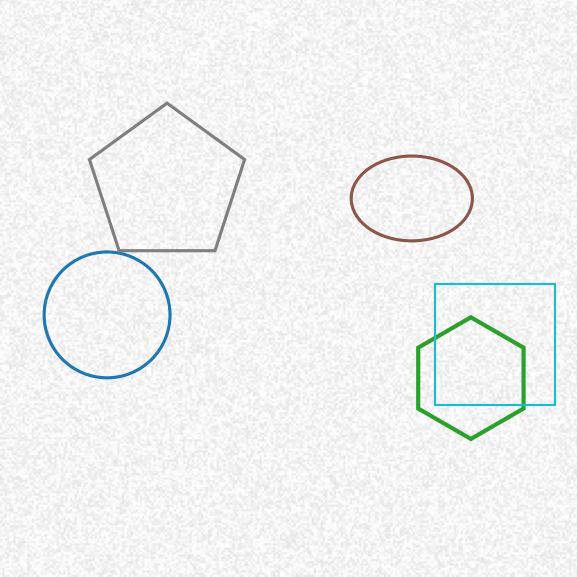[{"shape": "circle", "thickness": 1.5, "radius": 0.54, "center": [0.185, 0.454]}, {"shape": "hexagon", "thickness": 2, "radius": 0.53, "center": [0.815, 0.344]}, {"shape": "oval", "thickness": 1.5, "radius": 0.52, "center": [0.713, 0.655]}, {"shape": "pentagon", "thickness": 1.5, "radius": 0.71, "center": [0.289, 0.679]}, {"shape": "square", "thickness": 1, "radius": 0.52, "center": [0.857, 0.402]}]